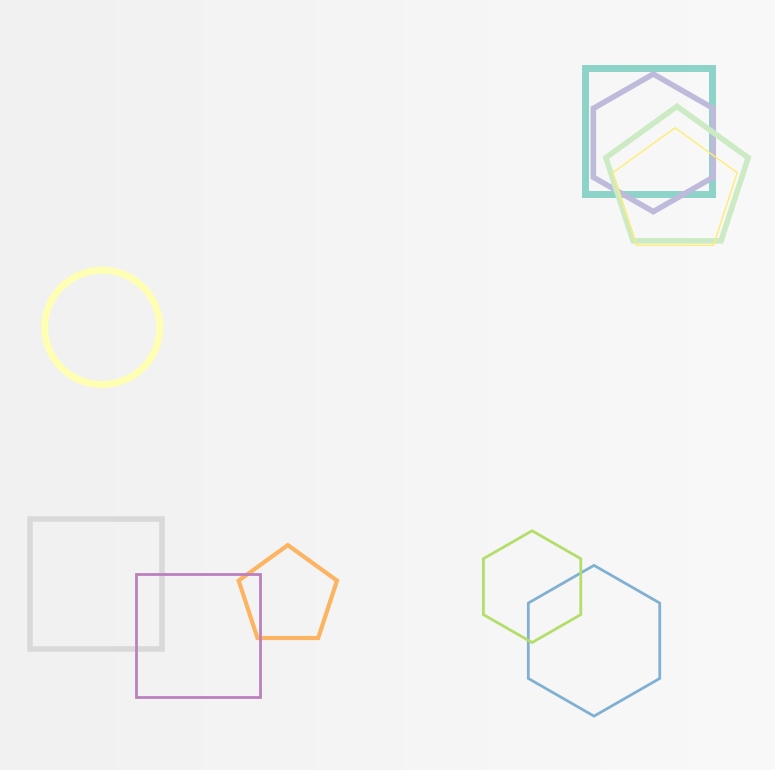[{"shape": "square", "thickness": 2.5, "radius": 0.41, "center": [0.837, 0.83]}, {"shape": "circle", "thickness": 2.5, "radius": 0.37, "center": [0.132, 0.575]}, {"shape": "hexagon", "thickness": 2, "radius": 0.45, "center": [0.843, 0.815]}, {"shape": "hexagon", "thickness": 1, "radius": 0.49, "center": [0.766, 0.168]}, {"shape": "pentagon", "thickness": 1.5, "radius": 0.33, "center": [0.371, 0.225]}, {"shape": "hexagon", "thickness": 1, "radius": 0.36, "center": [0.687, 0.238]}, {"shape": "square", "thickness": 2, "radius": 0.42, "center": [0.124, 0.242]}, {"shape": "square", "thickness": 1, "radius": 0.4, "center": [0.256, 0.175]}, {"shape": "pentagon", "thickness": 2, "radius": 0.48, "center": [0.874, 0.765]}, {"shape": "pentagon", "thickness": 0.5, "radius": 0.42, "center": [0.871, 0.75]}]